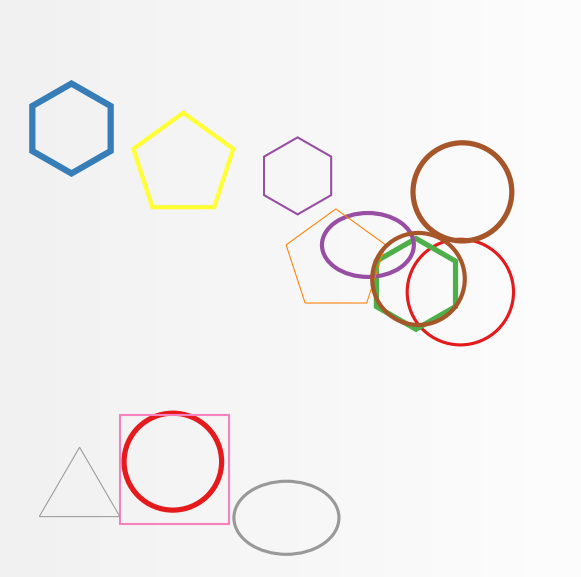[{"shape": "circle", "thickness": 1.5, "radius": 0.46, "center": [0.792, 0.493]}, {"shape": "circle", "thickness": 2.5, "radius": 0.42, "center": [0.297, 0.2]}, {"shape": "hexagon", "thickness": 3, "radius": 0.39, "center": [0.123, 0.777]}, {"shape": "hexagon", "thickness": 2.5, "radius": 0.39, "center": [0.716, 0.508]}, {"shape": "oval", "thickness": 2, "radius": 0.4, "center": [0.633, 0.575]}, {"shape": "hexagon", "thickness": 1, "radius": 0.33, "center": [0.512, 0.695]}, {"shape": "pentagon", "thickness": 0.5, "radius": 0.45, "center": [0.578, 0.547]}, {"shape": "pentagon", "thickness": 2, "radius": 0.45, "center": [0.315, 0.713]}, {"shape": "circle", "thickness": 2, "radius": 0.4, "center": [0.72, 0.516]}, {"shape": "circle", "thickness": 2.5, "radius": 0.42, "center": [0.796, 0.667]}, {"shape": "square", "thickness": 1, "radius": 0.47, "center": [0.3, 0.186]}, {"shape": "oval", "thickness": 1.5, "radius": 0.45, "center": [0.493, 0.103]}, {"shape": "triangle", "thickness": 0.5, "radius": 0.4, "center": [0.137, 0.145]}]